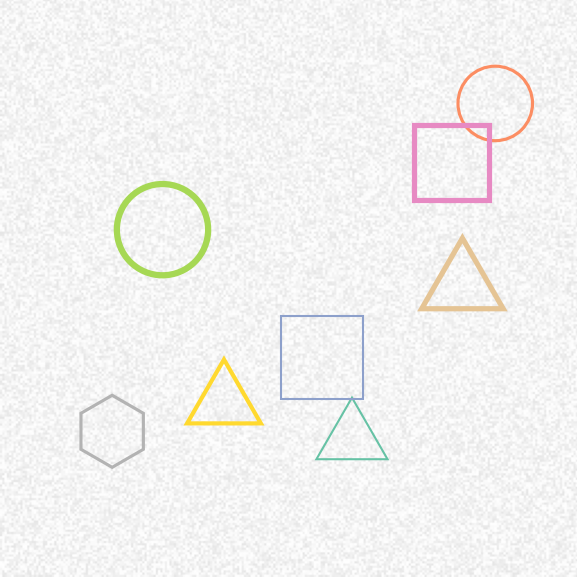[{"shape": "triangle", "thickness": 1, "radius": 0.36, "center": [0.609, 0.24]}, {"shape": "circle", "thickness": 1.5, "radius": 0.32, "center": [0.858, 0.82]}, {"shape": "square", "thickness": 1, "radius": 0.36, "center": [0.557, 0.38]}, {"shape": "square", "thickness": 2.5, "radius": 0.32, "center": [0.782, 0.718]}, {"shape": "circle", "thickness": 3, "radius": 0.4, "center": [0.281, 0.601]}, {"shape": "triangle", "thickness": 2, "radius": 0.37, "center": [0.388, 0.303]}, {"shape": "triangle", "thickness": 2.5, "radius": 0.41, "center": [0.801, 0.505]}, {"shape": "hexagon", "thickness": 1.5, "radius": 0.31, "center": [0.194, 0.252]}]